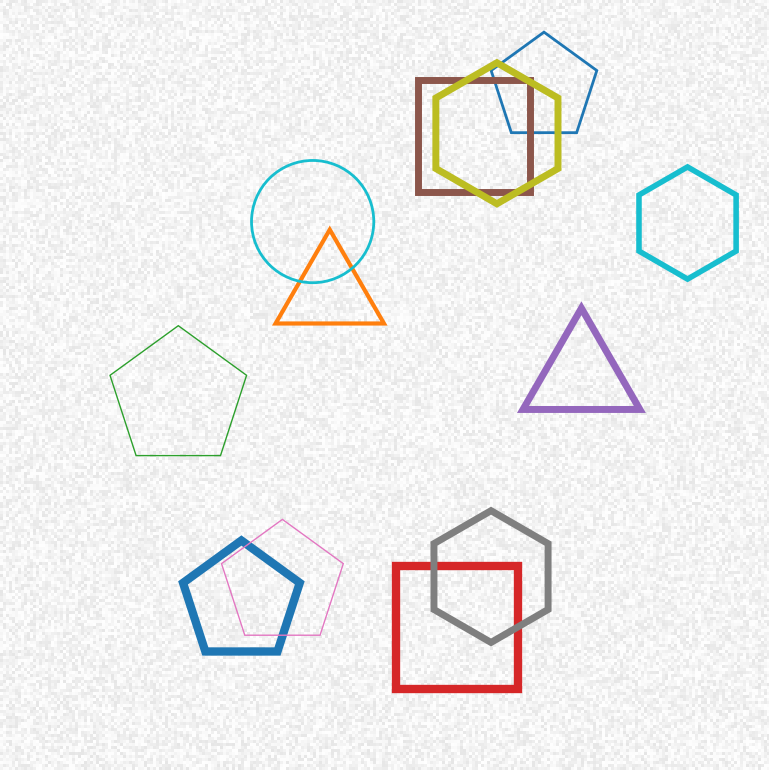[{"shape": "pentagon", "thickness": 1, "radius": 0.36, "center": [0.706, 0.886]}, {"shape": "pentagon", "thickness": 3, "radius": 0.4, "center": [0.314, 0.218]}, {"shape": "triangle", "thickness": 1.5, "radius": 0.41, "center": [0.428, 0.621]}, {"shape": "pentagon", "thickness": 0.5, "radius": 0.47, "center": [0.232, 0.484]}, {"shape": "square", "thickness": 3, "radius": 0.4, "center": [0.593, 0.185]}, {"shape": "triangle", "thickness": 2.5, "radius": 0.44, "center": [0.755, 0.512]}, {"shape": "square", "thickness": 2.5, "radius": 0.36, "center": [0.616, 0.823]}, {"shape": "pentagon", "thickness": 0.5, "radius": 0.42, "center": [0.367, 0.242]}, {"shape": "hexagon", "thickness": 2.5, "radius": 0.43, "center": [0.638, 0.251]}, {"shape": "hexagon", "thickness": 2.5, "radius": 0.46, "center": [0.645, 0.827]}, {"shape": "circle", "thickness": 1, "radius": 0.4, "center": [0.406, 0.712]}, {"shape": "hexagon", "thickness": 2, "radius": 0.36, "center": [0.893, 0.71]}]